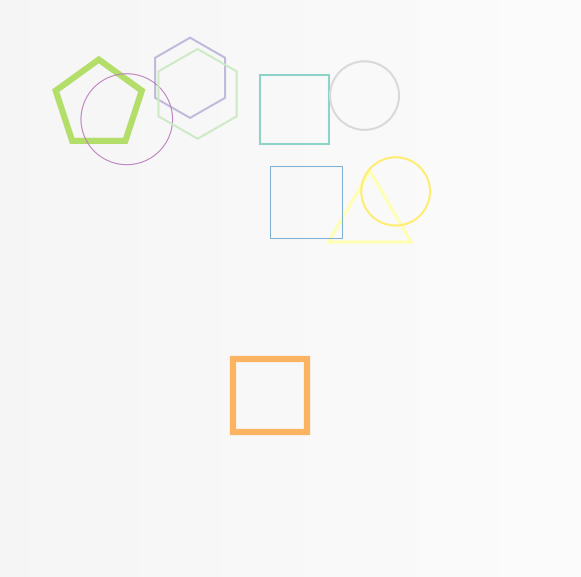[{"shape": "square", "thickness": 1, "radius": 0.3, "center": [0.507, 0.81]}, {"shape": "triangle", "thickness": 1.5, "radius": 0.41, "center": [0.636, 0.621]}, {"shape": "hexagon", "thickness": 1, "radius": 0.35, "center": [0.327, 0.864]}, {"shape": "square", "thickness": 0.5, "radius": 0.31, "center": [0.527, 0.65]}, {"shape": "square", "thickness": 3, "radius": 0.32, "center": [0.465, 0.314]}, {"shape": "pentagon", "thickness": 3, "radius": 0.39, "center": [0.17, 0.818]}, {"shape": "circle", "thickness": 1, "radius": 0.3, "center": [0.627, 0.834]}, {"shape": "circle", "thickness": 0.5, "radius": 0.39, "center": [0.218, 0.793]}, {"shape": "hexagon", "thickness": 1, "radius": 0.39, "center": [0.34, 0.837]}, {"shape": "circle", "thickness": 1, "radius": 0.3, "center": [0.681, 0.668]}]